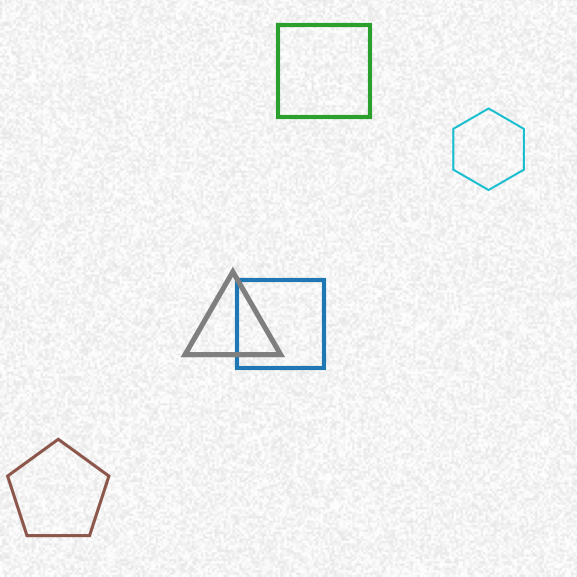[{"shape": "square", "thickness": 2, "radius": 0.38, "center": [0.486, 0.438]}, {"shape": "square", "thickness": 2, "radius": 0.4, "center": [0.561, 0.877]}, {"shape": "pentagon", "thickness": 1.5, "radius": 0.46, "center": [0.101, 0.146]}, {"shape": "triangle", "thickness": 2.5, "radius": 0.48, "center": [0.403, 0.433]}, {"shape": "hexagon", "thickness": 1, "radius": 0.35, "center": [0.846, 0.741]}]